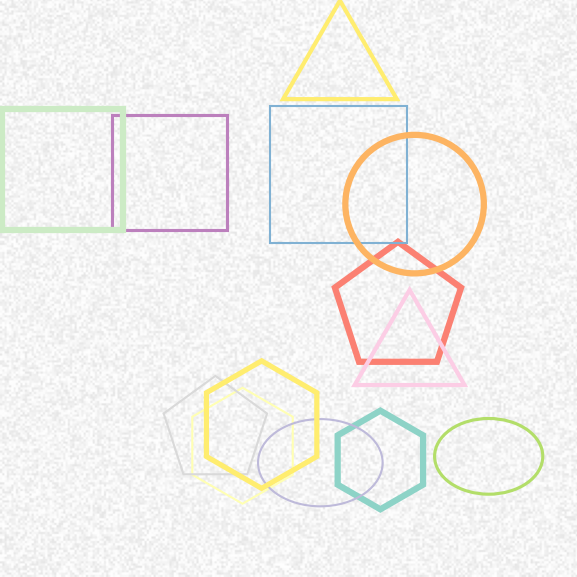[{"shape": "hexagon", "thickness": 3, "radius": 0.43, "center": [0.659, 0.203]}, {"shape": "hexagon", "thickness": 1, "radius": 0.5, "center": [0.42, 0.227]}, {"shape": "oval", "thickness": 1, "radius": 0.54, "center": [0.555, 0.198]}, {"shape": "pentagon", "thickness": 3, "radius": 0.57, "center": [0.689, 0.466]}, {"shape": "square", "thickness": 1, "radius": 0.59, "center": [0.586, 0.697]}, {"shape": "circle", "thickness": 3, "radius": 0.6, "center": [0.718, 0.646]}, {"shape": "oval", "thickness": 1.5, "radius": 0.47, "center": [0.846, 0.209]}, {"shape": "triangle", "thickness": 2, "radius": 0.55, "center": [0.709, 0.387]}, {"shape": "pentagon", "thickness": 1, "radius": 0.47, "center": [0.373, 0.254]}, {"shape": "square", "thickness": 1.5, "radius": 0.5, "center": [0.293, 0.7]}, {"shape": "square", "thickness": 3, "radius": 0.52, "center": [0.108, 0.706]}, {"shape": "hexagon", "thickness": 2.5, "radius": 0.55, "center": [0.453, 0.264]}, {"shape": "triangle", "thickness": 2, "radius": 0.57, "center": [0.589, 0.884]}]